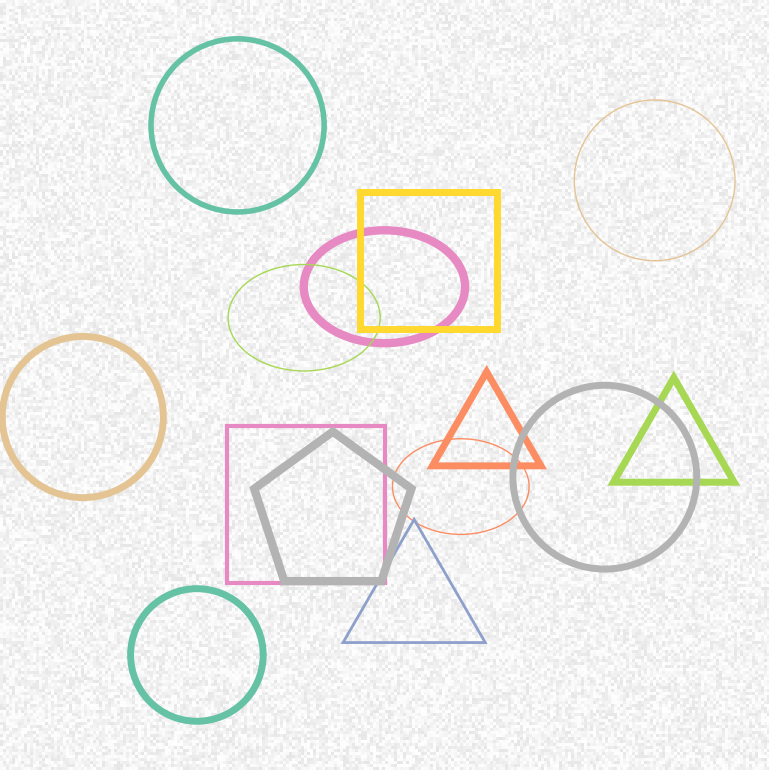[{"shape": "circle", "thickness": 2, "radius": 0.56, "center": [0.309, 0.837]}, {"shape": "circle", "thickness": 2.5, "radius": 0.43, "center": [0.256, 0.149]}, {"shape": "oval", "thickness": 0.5, "radius": 0.44, "center": [0.598, 0.368]}, {"shape": "triangle", "thickness": 2.5, "radius": 0.41, "center": [0.632, 0.436]}, {"shape": "triangle", "thickness": 1, "radius": 0.53, "center": [0.538, 0.219]}, {"shape": "oval", "thickness": 3, "radius": 0.52, "center": [0.499, 0.628]}, {"shape": "square", "thickness": 1.5, "radius": 0.51, "center": [0.397, 0.345]}, {"shape": "oval", "thickness": 0.5, "radius": 0.49, "center": [0.395, 0.587]}, {"shape": "triangle", "thickness": 2.5, "radius": 0.45, "center": [0.875, 0.419]}, {"shape": "square", "thickness": 2.5, "radius": 0.44, "center": [0.557, 0.661]}, {"shape": "circle", "thickness": 2.5, "radius": 0.52, "center": [0.108, 0.458]}, {"shape": "circle", "thickness": 0.5, "radius": 0.52, "center": [0.85, 0.766]}, {"shape": "circle", "thickness": 2.5, "radius": 0.6, "center": [0.785, 0.38]}, {"shape": "pentagon", "thickness": 3, "radius": 0.54, "center": [0.432, 0.332]}]